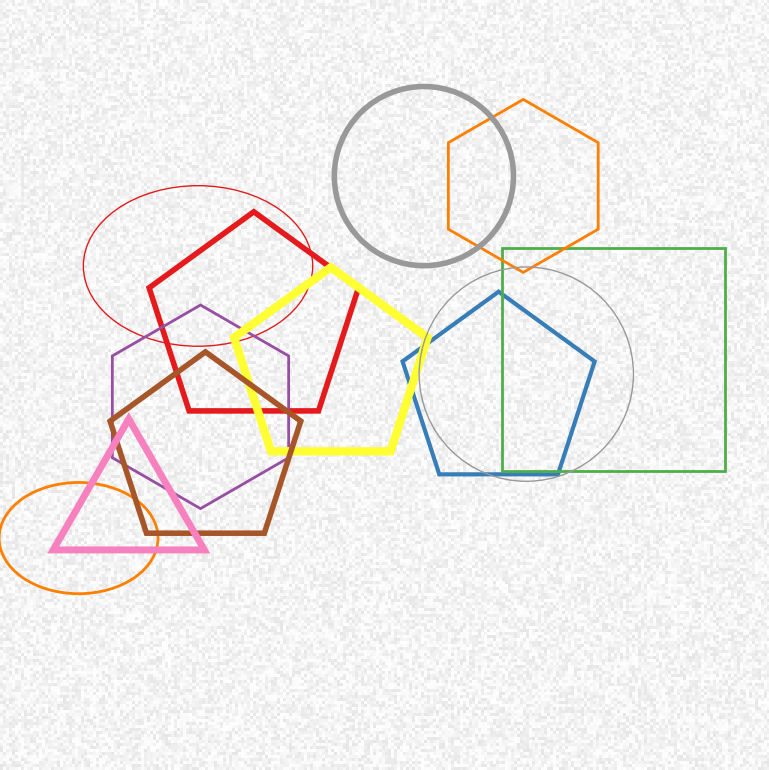[{"shape": "pentagon", "thickness": 2, "radius": 0.71, "center": [0.33, 0.582]}, {"shape": "oval", "thickness": 0.5, "radius": 0.74, "center": [0.257, 0.655]}, {"shape": "pentagon", "thickness": 1.5, "radius": 0.66, "center": [0.648, 0.49]}, {"shape": "square", "thickness": 1, "radius": 0.72, "center": [0.796, 0.533]}, {"shape": "hexagon", "thickness": 1, "radius": 0.66, "center": [0.26, 0.472]}, {"shape": "oval", "thickness": 1, "radius": 0.52, "center": [0.102, 0.301]}, {"shape": "hexagon", "thickness": 1, "radius": 0.56, "center": [0.68, 0.759]}, {"shape": "pentagon", "thickness": 3, "radius": 0.66, "center": [0.43, 0.521]}, {"shape": "pentagon", "thickness": 2, "radius": 0.65, "center": [0.267, 0.413]}, {"shape": "triangle", "thickness": 2.5, "radius": 0.57, "center": [0.167, 0.342]}, {"shape": "circle", "thickness": 2, "radius": 0.58, "center": [0.551, 0.771]}, {"shape": "circle", "thickness": 0.5, "radius": 0.7, "center": [0.684, 0.514]}]